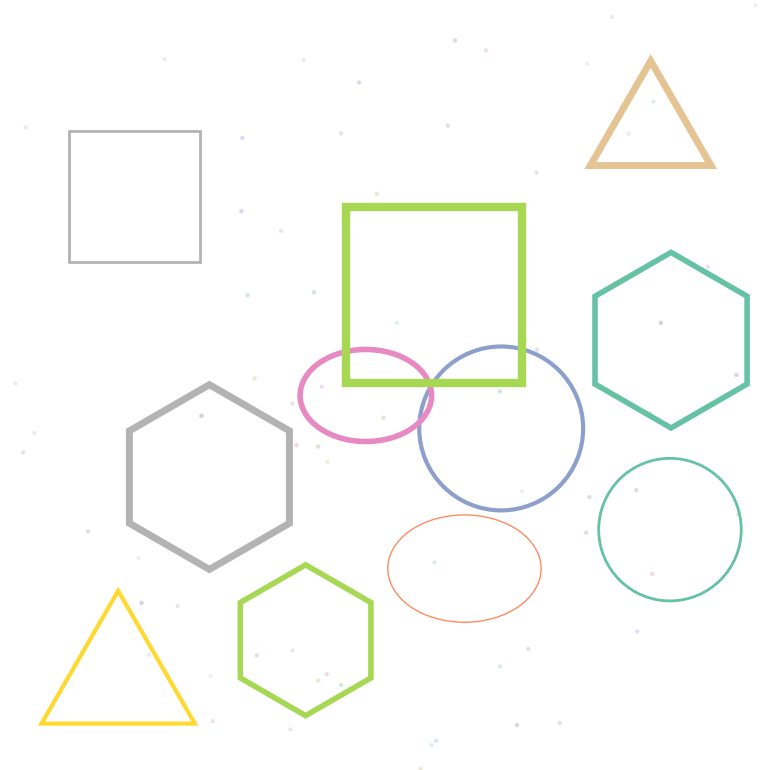[{"shape": "hexagon", "thickness": 2, "radius": 0.57, "center": [0.871, 0.558]}, {"shape": "circle", "thickness": 1, "radius": 0.46, "center": [0.87, 0.312]}, {"shape": "oval", "thickness": 0.5, "radius": 0.5, "center": [0.603, 0.262]}, {"shape": "circle", "thickness": 1.5, "radius": 0.53, "center": [0.651, 0.444]}, {"shape": "oval", "thickness": 2, "radius": 0.43, "center": [0.475, 0.486]}, {"shape": "square", "thickness": 3, "radius": 0.57, "center": [0.564, 0.617]}, {"shape": "hexagon", "thickness": 2, "radius": 0.49, "center": [0.397, 0.169]}, {"shape": "triangle", "thickness": 1.5, "radius": 0.57, "center": [0.153, 0.118]}, {"shape": "triangle", "thickness": 2.5, "radius": 0.45, "center": [0.845, 0.83]}, {"shape": "square", "thickness": 1, "radius": 0.42, "center": [0.175, 0.745]}, {"shape": "hexagon", "thickness": 2.5, "radius": 0.6, "center": [0.272, 0.38]}]